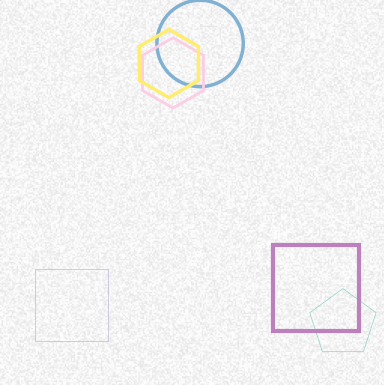[{"shape": "pentagon", "thickness": 0.5, "radius": 0.45, "center": [0.891, 0.16]}, {"shape": "square", "thickness": 0.5, "radius": 0.47, "center": [0.185, 0.208]}, {"shape": "circle", "thickness": 2.5, "radius": 0.56, "center": [0.52, 0.887]}, {"shape": "hexagon", "thickness": 2, "radius": 0.46, "center": [0.449, 0.811]}, {"shape": "square", "thickness": 3, "radius": 0.56, "center": [0.821, 0.253]}, {"shape": "hexagon", "thickness": 2.5, "radius": 0.44, "center": [0.439, 0.835]}]